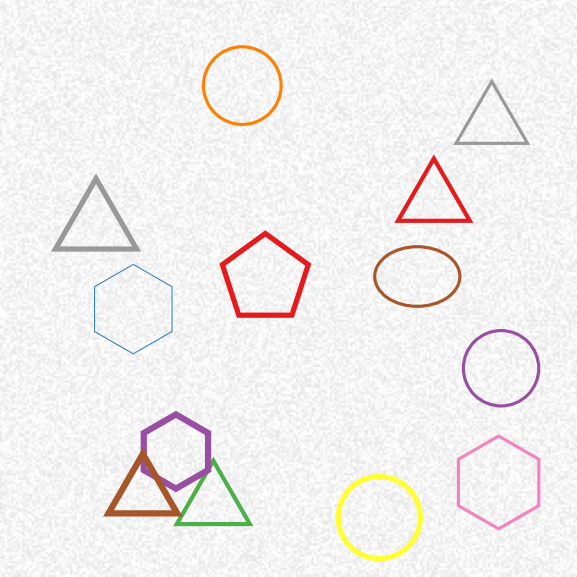[{"shape": "pentagon", "thickness": 2.5, "radius": 0.39, "center": [0.459, 0.517]}, {"shape": "triangle", "thickness": 2, "radius": 0.36, "center": [0.751, 0.653]}, {"shape": "hexagon", "thickness": 0.5, "radius": 0.39, "center": [0.231, 0.464]}, {"shape": "triangle", "thickness": 2, "radius": 0.37, "center": [0.369, 0.128]}, {"shape": "hexagon", "thickness": 3, "radius": 0.32, "center": [0.305, 0.217]}, {"shape": "circle", "thickness": 1.5, "radius": 0.33, "center": [0.868, 0.361]}, {"shape": "circle", "thickness": 1.5, "radius": 0.34, "center": [0.42, 0.851]}, {"shape": "circle", "thickness": 2.5, "radius": 0.36, "center": [0.657, 0.103]}, {"shape": "oval", "thickness": 1.5, "radius": 0.37, "center": [0.723, 0.52]}, {"shape": "triangle", "thickness": 3, "radius": 0.34, "center": [0.247, 0.145]}, {"shape": "hexagon", "thickness": 1.5, "radius": 0.4, "center": [0.863, 0.164]}, {"shape": "triangle", "thickness": 1.5, "radius": 0.36, "center": [0.852, 0.787]}, {"shape": "triangle", "thickness": 2.5, "radius": 0.41, "center": [0.166, 0.609]}]